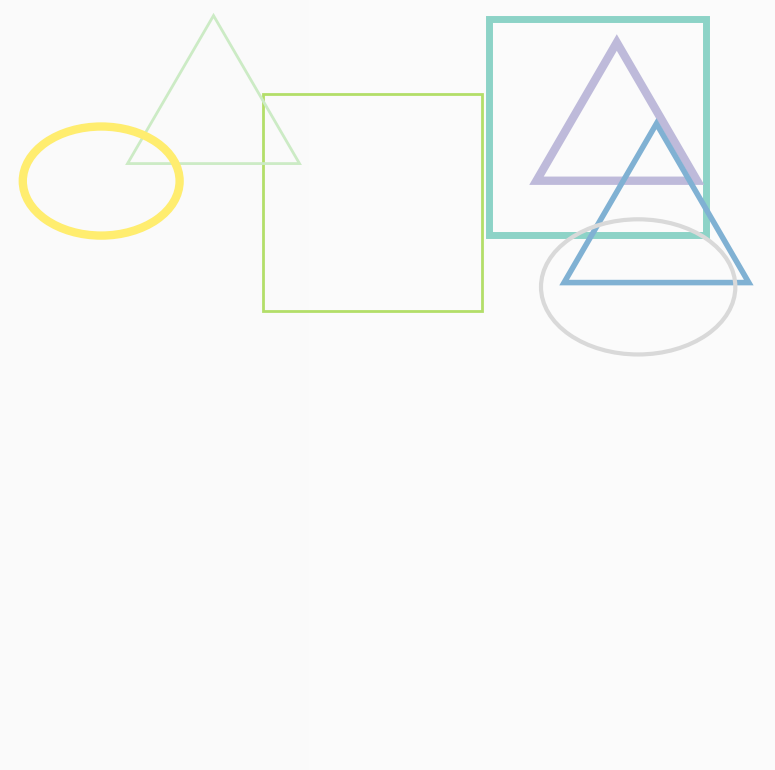[{"shape": "square", "thickness": 2.5, "radius": 0.7, "center": [0.771, 0.836]}, {"shape": "triangle", "thickness": 3, "radius": 0.6, "center": [0.796, 0.825]}, {"shape": "triangle", "thickness": 2, "radius": 0.69, "center": [0.847, 0.702]}, {"shape": "square", "thickness": 1, "radius": 0.71, "center": [0.481, 0.737]}, {"shape": "oval", "thickness": 1.5, "radius": 0.63, "center": [0.823, 0.627]}, {"shape": "triangle", "thickness": 1, "radius": 0.64, "center": [0.276, 0.852]}, {"shape": "oval", "thickness": 3, "radius": 0.51, "center": [0.131, 0.765]}]